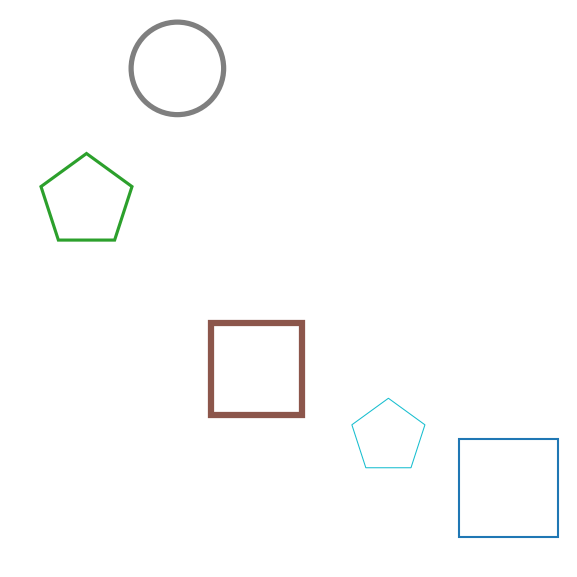[{"shape": "square", "thickness": 1, "radius": 0.43, "center": [0.88, 0.154]}, {"shape": "pentagon", "thickness": 1.5, "radius": 0.41, "center": [0.15, 0.65]}, {"shape": "square", "thickness": 3, "radius": 0.4, "center": [0.445, 0.36]}, {"shape": "circle", "thickness": 2.5, "radius": 0.4, "center": [0.307, 0.881]}, {"shape": "pentagon", "thickness": 0.5, "radius": 0.33, "center": [0.673, 0.243]}]